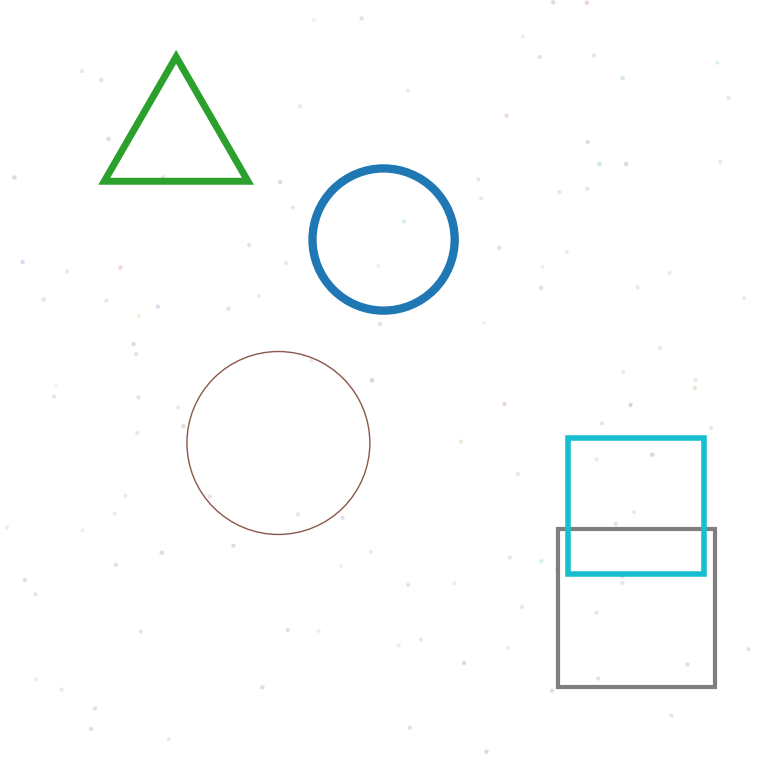[{"shape": "circle", "thickness": 3, "radius": 0.46, "center": [0.498, 0.689]}, {"shape": "triangle", "thickness": 2.5, "radius": 0.54, "center": [0.229, 0.818]}, {"shape": "circle", "thickness": 0.5, "radius": 0.59, "center": [0.362, 0.425]}, {"shape": "square", "thickness": 1.5, "radius": 0.51, "center": [0.827, 0.21]}, {"shape": "square", "thickness": 2, "radius": 0.44, "center": [0.826, 0.343]}]